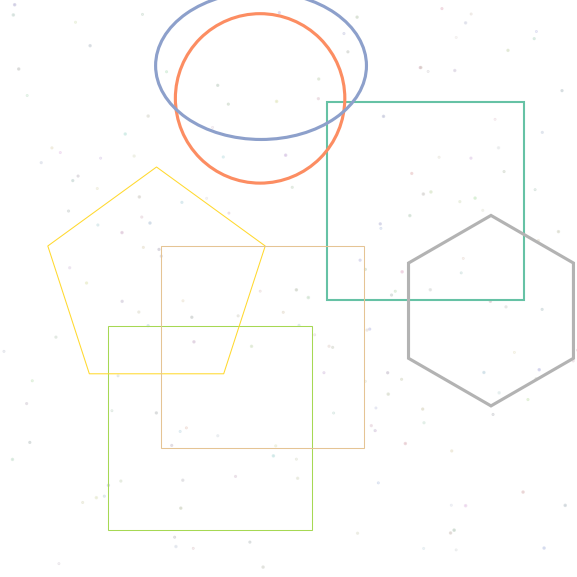[{"shape": "square", "thickness": 1, "radius": 0.85, "center": [0.737, 0.651]}, {"shape": "circle", "thickness": 1.5, "radius": 0.73, "center": [0.45, 0.829]}, {"shape": "oval", "thickness": 1.5, "radius": 0.91, "center": [0.452, 0.885]}, {"shape": "square", "thickness": 0.5, "radius": 0.88, "center": [0.364, 0.258]}, {"shape": "pentagon", "thickness": 0.5, "radius": 0.99, "center": [0.271, 0.512]}, {"shape": "square", "thickness": 0.5, "radius": 0.88, "center": [0.454, 0.398]}, {"shape": "hexagon", "thickness": 1.5, "radius": 0.82, "center": [0.85, 0.461]}]